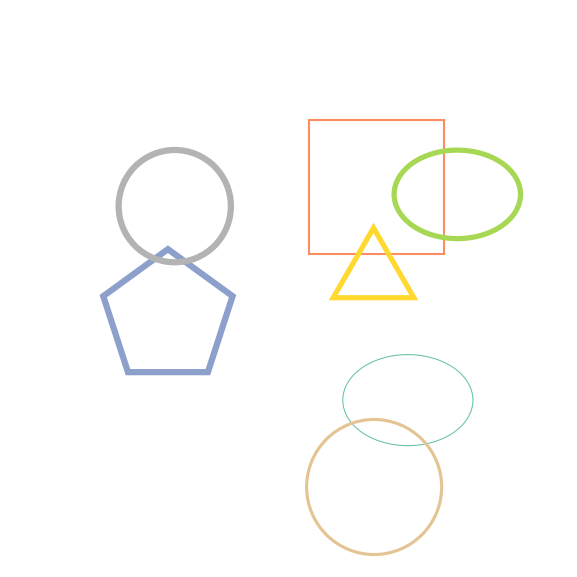[{"shape": "oval", "thickness": 0.5, "radius": 0.56, "center": [0.706, 0.306]}, {"shape": "square", "thickness": 1, "radius": 0.58, "center": [0.652, 0.676]}, {"shape": "pentagon", "thickness": 3, "radius": 0.59, "center": [0.291, 0.45]}, {"shape": "oval", "thickness": 2.5, "radius": 0.55, "center": [0.792, 0.663]}, {"shape": "triangle", "thickness": 2.5, "radius": 0.4, "center": [0.647, 0.524]}, {"shape": "circle", "thickness": 1.5, "radius": 0.58, "center": [0.648, 0.156]}, {"shape": "circle", "thickness": 3, "radius": 0.49, "center": [0.303, 0.642]}]